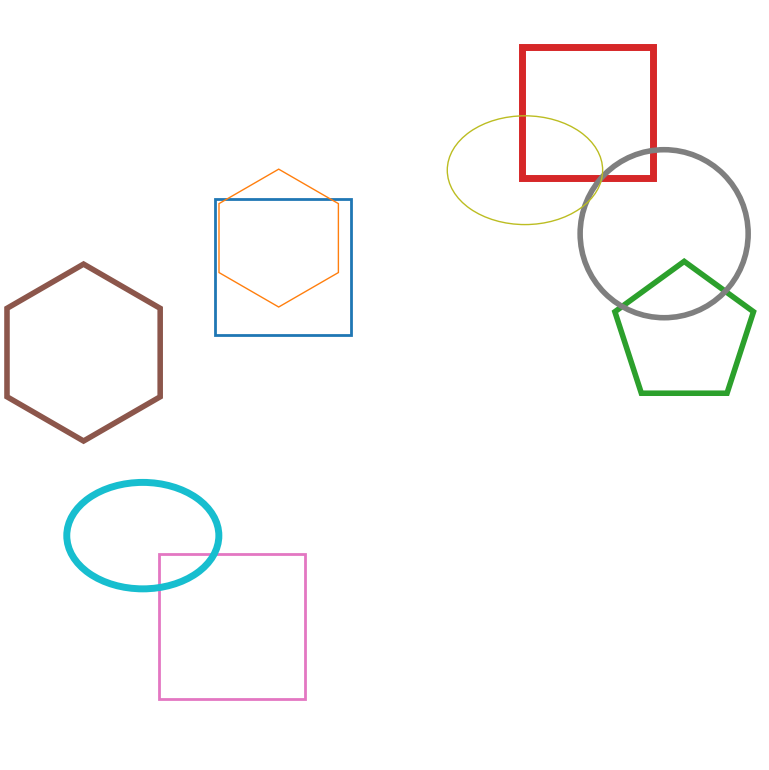[{"shape": "square", "thickness": 1, "radius": 0.44, "center": [0.368, 0.653]}, {"shape": "hexagon", "thickness": 0.5, "radius": 0.45, "center": [0.362, 0.691]}, {"shape": "pentagon", "thickness": 2, "radius": 0.47, "center": [0.889, 0.566]}, {"shape": "square", "thickness": 2.5, "radius": 0.42, "center": [0.763, 0.854]}, {"shape": "hexagon", "thickness": 2, "radius": 0.57, "center": [0.109, 0.542]}, {"shape": "square", "thickness": 1, "radius": 0.47, "center": [0.301, 0.187]}, {"shape": "circle", "thickness": 2, "radius": 0.55, "center": [0.863, 0.696]}, {"shape": "oval", "thickness": 0.5, "radius": 0.5, "center": [0.682, 0.779]}, {"shape": "oval", "thickness": 2.5, "radius": 0.49, "center": [0.185, 0.304]}]